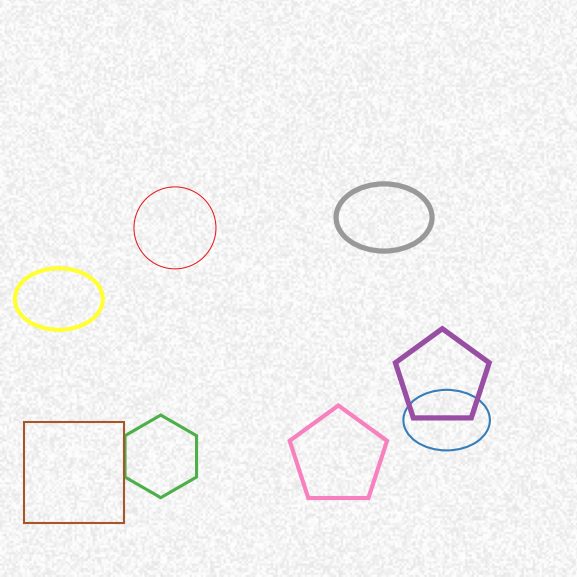[{"shape": "circle", "thickness": 0.5, "radius": 0.35, "center": [0.303, 0.605]}, {"shape": "oval", "thickness": 1, "radius": 0.37, "center": [0.773, 0.272]}, {"shape": "hexagon", "thickness": 1.5, "radius": 0.36, "center": [0.278, 0.209]}, {"shape": "pentagon", "thickness": 2.5, "radius": 0.43, "center": [0.766, 0.345]}, {"shape": "oval", "thickness": 2, "radius": 0.38, "center": [0.102, 0.481]}, {"shape": "square", "thickness": 1, "radius": 0.44, "center": [0.128, 0.181]}, {"shape": "pentagon", "thickness": 2, "radius": 0.44, "center": [0.586, 0.208]}, {"shape": "oval", "thickness": 2.5, "radius": 0.42, "center": [0.665, 0.623]}]